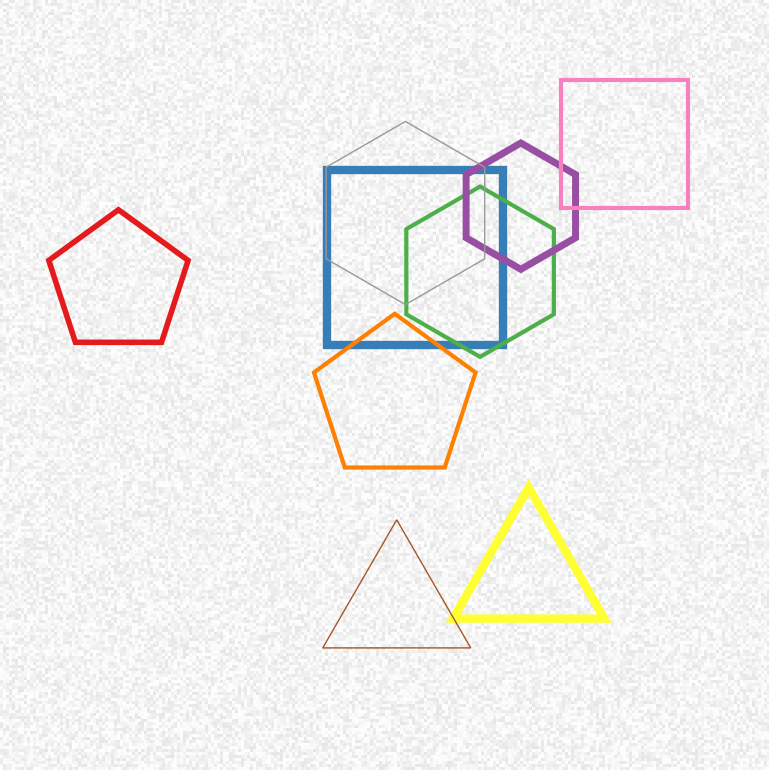[{"shape": "pentagon", "thickness": 2, "radius": 0.48, "center": [0.154, 0.632]}, {"shape": "square", "thickness": 3, "radius": 0.57, "center": [0.539, 0.665]}, {"shape": "hexagon", "thickness": 1.5, "radius": 0.55, "center": [0.624, 0.647]}, {"shape": "hexagon", "thickness": 2.5, "radius": 0.41, "center": [0.676, 0.732]}, {"shape": "pentagon", "thickness": 1.5, "radius": 0.55, "center": [0.513, 0.482]}, {"shape": "triangle", "thickness": 3, "radius": 0.57, "center": [0.687, 0.253]}, {"shape": "triangle", "thickness": 0.5, "radius": 0.55, "center": [0.515, 0.214]}, {"shape": "square", "thickness": 1.5, "radius": 0.41, "center": [0.811, 0.813]}, {"shape": "hexagon", "thickness": 0.5, "radius": 0.59, "center": [0.527, 0.723]}]